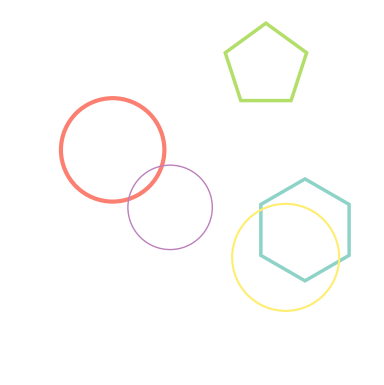[{"shape": "hexagon", "thickness": 2.5, "radius": 0.66, "center": [0.792, 0.403]}, {"shape": "circle", "thickness": 3, "radius": 0.67, "center": [0.293, 0.611]}, {"shape": "pentagon", "thickness": 2.5, "radius": 0.56, "center": [0.691, 0.829]}, {"shape": "circle", "thickness": 1, "radius": 0.55, "center": [0.442, 0.461]}, {"shape": "circle", "thickness": 1.5, "radius": 0.69, "center": [0.742, 0.332]}]